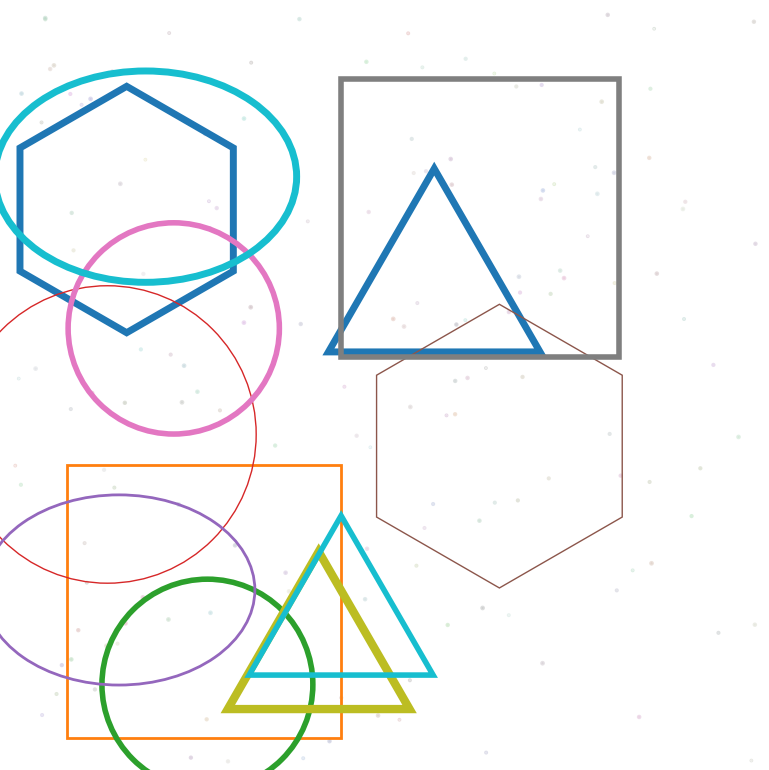[{"shape": "triangle", "thickness": 2.5, "radius": 0.79, "center": [0.564, 0.622]}, {"shape": "hexagon", "thickness": 2.5, "radius": 0.8, "center": [0.164, 0.728]}, {"shape": "square", "thickness": 1, "radius": 0.89, "center": [0.265, 0.219]}, {"shape": "circle", "thickness": 2, "radius": 0.68, "center": [0.269, 0.111]}, {"shape": "circle", "thickness": 0.5, "radius": 0.97, "center": [0.14, 0.436]}, {"shape": "oval", "thickness": 1, "radius": 0.88, "center": [0.155, 0.234]}, {"shape": "hexagon", "thickness": 0.5, "radius": 0.92, "center": [0.649, 0.421]}, {"shape": "circle", "thickness": 2, "radius": 0.69, "center": [0.226, 0.573]}, {"shape": "square", "thickness": 2, "radius": 0.9, "center": [0.623, 0.717]}, {"shape": "triangle", "thickness": 3, "radius": 0.68, "center": [0.414, 0.147]}, {"shape": "oval", "thickness": 2.5, "radius": 0.98, "center": [0.189, 0.771]}, {"shape": "triangle", "thickness": 2, "radius": 0.69, "center": [0.443, 0.192]}]